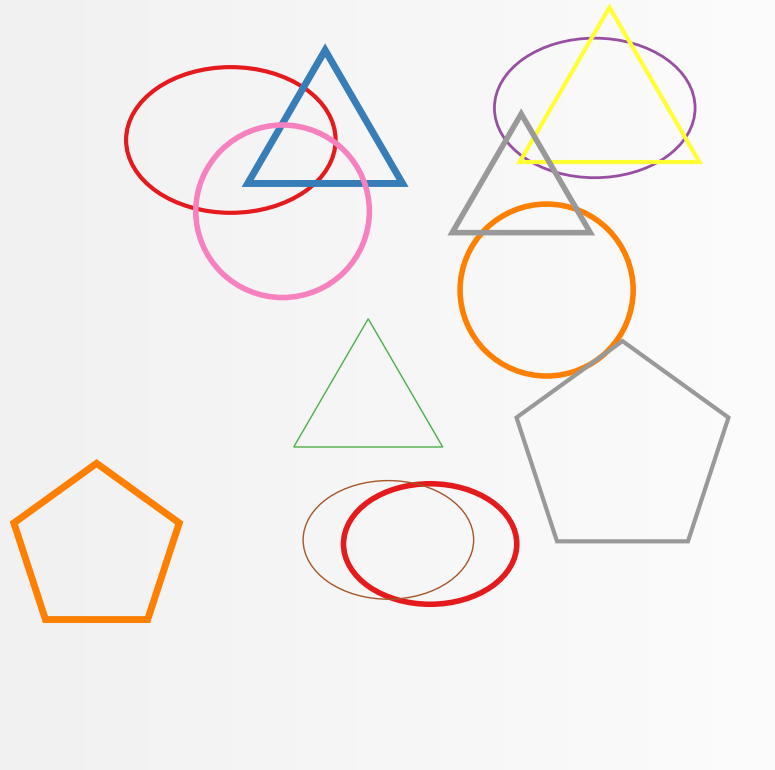[{"shape": "oval", "thickness": 1.5, "radius": 0.68, "center": [0.298, 0.818]}, {"shape": "oval", "thickness": 2, "radius": 0.56, "center": [0.555, 0.293]}, {"shape": "triangle", "thickness": 2.5, "radius": 0.58, "center": [0.42, 0.819]}, {"shape": "triangle", "thickness": 0.5, "radius": 0.56, "center": [0.475, 0.475]}, {"shape": "oval", "thickness": 1, "radius": 0.65, "center": [0.767, 0.86]}, {"shape": "pentagon", "thickness": 2.5, "radius": 0.56, "center": [0.125, 0.286]}, {"shape": "circle", "thickness": 2, "radius": 0.56, "center": [0.705, 0.623]}, {"shape": "triangle", "thickness": 1.5, "radius": 0.67, "center": [0.786, 0.857]}, {"shape": "oval", "thickness": 0.5, "radius": 0.55, "center": [0.501, 0.299]}, {"shape": "circle", "thickness": 2, "radius": 0.56, "center": [0.365, 0.726]}, {"shape": "pentagon", "thickness": 1.5, "radius": 0.72, "center": [0.803, 0.413]}, {"shape": "triangle", "thickness": 2, "radius": 0.51, "center": [0.673, 0.749]}]